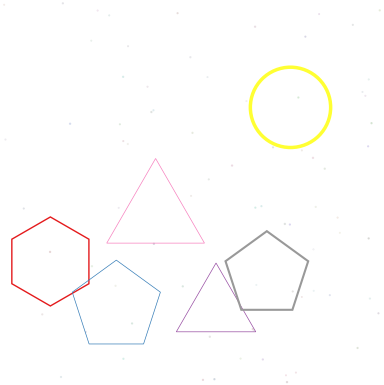[{"shape": "hexagon", "thickness": 1, "radius": 0.58, "center": [0.131, 0.321]}, {"shape": "pentagon", "thickness": 0.5, "radius": 0.6, "center": [0.302, 0.204]}, {"shape": "triangle", "thickness": 0.5, "radius": 0.6, "center": [0.561, 0.198]}, {"shape": "circle", "thickness": 2.5, "radius": 0.52, "center": [0.755, 0.721]}, {"shape": "triangle", "thickness": 0.5, "radius": 0.73, "center": [0.404, 0.442]}, {"shape": "pentagon", "thickness": 1.5, "radius": 0.56, "center": [0.693, 0.287]}]